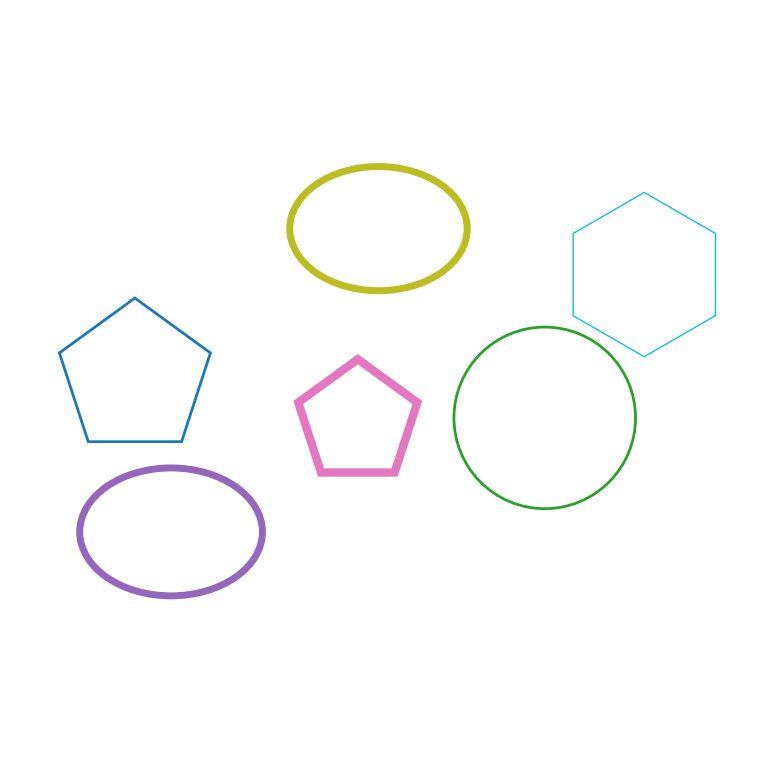[{"shape": "pentagon", "thickness": 1, "radius": 0.52, "center": [0.175, 0.51]}, {"shape": "circle", "thickness": 1, "radius": 0.59, "center": [0.707, 0.457]}, {"shape": "oval", "thickness": 2.5, "radius": 0.59, "center": [0.222, 0.309]}, {"shape": "pentagon", "thickness": 3, "radius": 0.41, "center": [0.465, 0.452]}, {"shape": "oval", "thickness": 2.5, "radius": 0.58, "center": [0.492, 0.703]}, {"shape": "hexagon", "thickness": 0.5, "radius": 0.53, "center": [0.837, 0.643]}]